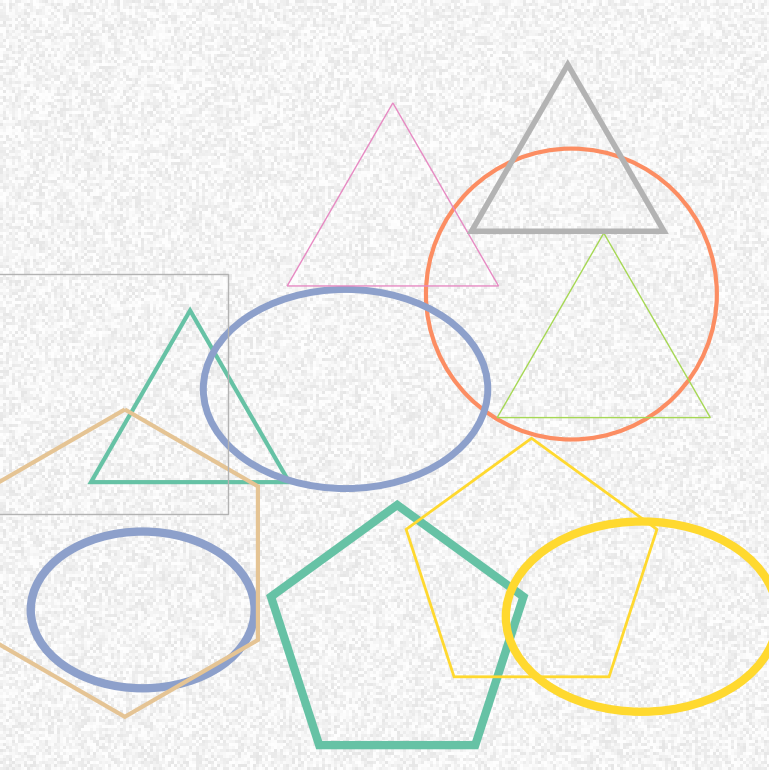[{"shape": "pentagon", "thickness": 3, "radius": 0.86, "center": [0.516, 0.172]}, {"shape": "triangle", "thickness": 1.5, "radius": 0.74, "center": [0.247, 0.448]}, {"shape": "circle", "thickness": 1.5, "radius": 0.94, "center": [0.742, 0.618]}, {"shape": "oval", "thickness": 2.5, "radius": 0.92, "center": [0.449, 0.495]}, {"shape": "oval", "thickness": 3, "radius": 0.73, "center": [0.185, 0.208]}, {"shape": "triangle", "thickness": 0.5, "radius": 0.79, "center": [0.51, 0.708]}, {"shape": "triangle", "thickness": 0.5, "radius": 0.8, "center": [0.784, 0.538]}, {"shape": "pentagon", "thickness": 1, "radius": 0.86, "center": [0.69, 0.26]}, {"shape": "oval", "thickness": 3, "radius": 0.88, "center": [0.833, 0.199]}, {"shape": "hexagon", "thickness": 1.5, "radius": 1.0, "center": [0.162, 0.269]}, {"shape": "square", "thickness": 0.5, "radius": 0.78, "center": [0.14, 0.488]}, {"shape": "triangle", "thickness": 2, "radius": 0.72, "center": [0.737, 0.772]}]